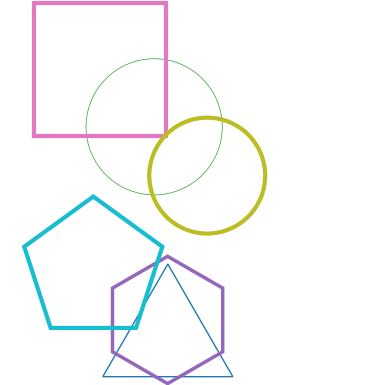[{"shape": "triangle", "thickness": 1, "radius": 0.97, "center": [0.436, 0.119]}, {"shape": "circle", "thickness": 0.5, "radius": 0.88, "center": [0.4, 0.671]}, {"shape": "hexagon", "thickness": 2.5, "radius": 0.83, "center": [0.435, 0.169]}, {"shape": "square", "thickness": 3, "radius": 0.86, "center": [0.26, 0.819]}, {"shape": "circle", "thickness": 3, "radius": 0.75, "center": [0.538, 0.544]}, {"shape": "pentagon", "thickness": 3, "radius": 0.94, "center": [0.242, 0.301]}]